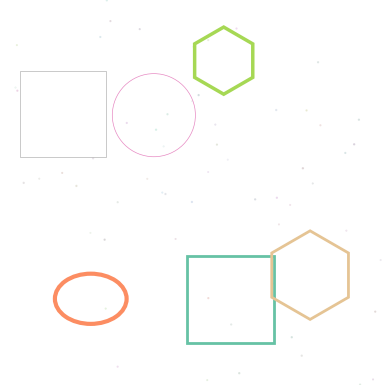[{"shape": "square", "thickness": 2, "radius": 0.56, "center": [0.599, 0.222]}, {"shape": "oval", "thickness": 3, "radius": 0.47, "center": [0.236, 0.224]}, {"shape": "circle", "thickness": 0.5, "radius": 0.54, "center": [0.4, 0.701]}, {"shape": "hexagon", "thickness": 2.5, "radius": 0.44, "center": [0.581, 0.842]}, {"shape": "hexagon", "thickness": 2, "radius": 0.58, "center": [0.805, 0.285]}, {"shape": "square", "thickness": 0.5, "radius": 0.56, "center": [0.165, 0.705]}]